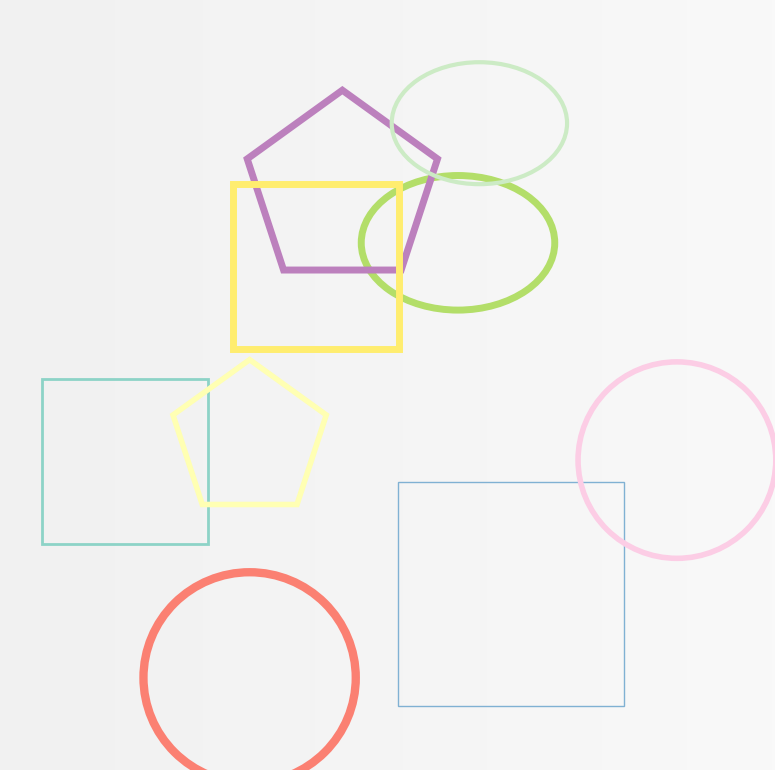[{"shape": "square", "thickness": 1, "radius": 0.54, "center": [0.161, 0.4]}, {"shape": "pentagon", "thickness": 2, "radius": 0.52, "center": [0.322, 0.429]}, {"shape": "circle", "thickness": 3, "radius": 0.68, "center": [0.322, 0.12]}, {"shape": "square", "thickness": 0.5, "radius": 0.73, "center": [0.66, 0.229]}, {"shape": "oval", "thickness": 2.5, "radius": 0.62, "center": [0.591, 0.685]}, {"shape": "circle", "thickness": 2, "radius": 0.64, "center": [0.873, 0.402]}, {"shape": "pentagon", "thickness": 2.5, "radius": 0.65, "center": [0.442, 0.754]}, {"shape": "oval", "thickness": 1.5, "radius": 0.57, "center": [0.619, 0.84]}, {"shape": "square", "thickness": 2.5, "radius": 0.54, "center": [0.408, 0.654]}]